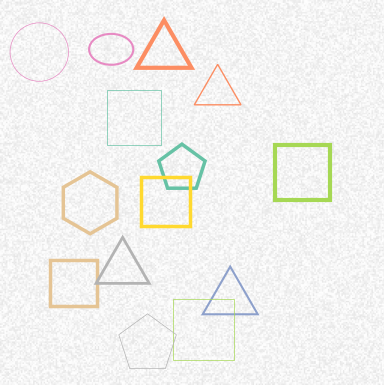[{"shape": "pentagon", "thickness": 2.5, "radius": 0.32, "center": [0.473, 0.562]}, {"shape": "square", "thickness": 0.5, "radius": 0.36, "center": [0.348, 0.695]}, {"shape": "triangle", "thickness": 1, "radius": 0.35, "center": [0.565, 0.763]}, {"shape": "triangle", "thickness": 3, "radius": 0.41, "center": [0.426, 0.865]}, {"shape": "triangle", "thickness": 1.5, "radius": 0.41, "center": [0.598, 0.225]}, {"shape": "circle", "thickness": 0.5, "radius": 0.38, "center": [0.102, 0.865]}, {"shape": "oval", "thickness": 1.5, "radius": 0.29, "center": [0.289, 0.872]}, {"shape": "square", "thickness": 0.5, "radius": 0.4, "center": [0.529, 0.145]}, {"shape": "square", "thickness": 3, "radius": 0.35, "center": [0.786, 0.552]}, {"shape": "square", "thickness": 2.5, "radius": 0.32, "center": [0.43, 0.478]}, {"shape": "square", "thickness": 2.5, "radius": 0.3, "center": [0.191, 0.265]}, {"shape": "hexagon", "thickness": 2.5, "radius": 0.4, "center": [0.234, 0.473]}, {"shape": "pentagon", "thickness": 0.5, "radius": 0.39, "center": [0.383, 0.106]}, {"shape": "triangle", "thickness": 2, "radius": 0.4, "center": [0.319, 0.304]}]